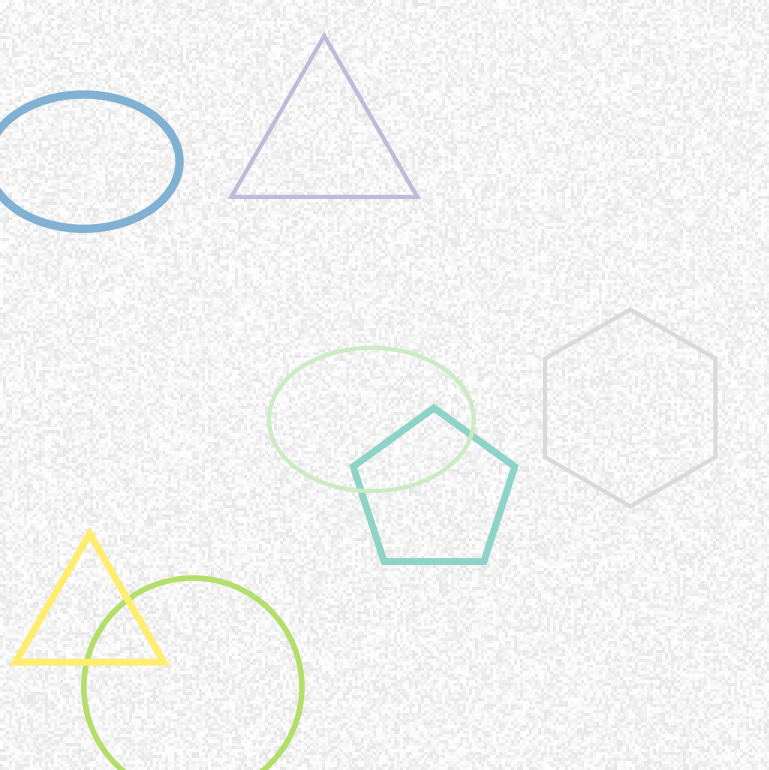[{"shape": "pentagon", "thickness": 2.5, "radius": 0.55, "center": [0.564, 0.36]}, {"shape": "triangle", "thickness": 1.5, "radius": 0.7, "center": [0.421, 0.814]}, {"shape": "oval", "thickness": 3, "radius": 0.62, "center": [0.109, 0.79]}, {"shape": "circle", "thickness": 2, "radius": 0.71, "center": [0.25, 0.108]}, {"shape": "hexagon", "thickness": 1.5, "radius": 0.64, "center": [0.819, 0.47]}, {"shape": "oval", "thickness": 1.5, "radius": 0.67, "center": [0.482, 0.455]}, {"shape": "triangle", "thickness": 2.5, "radius": 0.56, "center": [0.117, 0.196]}]